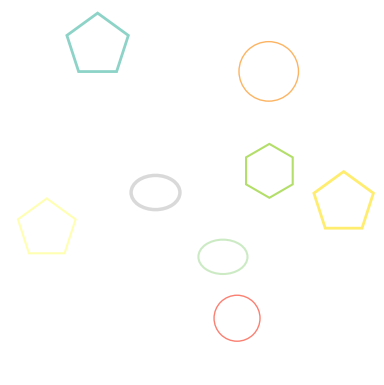[{"shape": "pentagon", "thickness": 2, "radius": 0.42, "center": [0.254, 0.882]}, {"shape": "pentagon", "thickness": 1.5, "radius": 0.39, "center": [0.121, 0.406]}, {"shape": "circle", "thickness": 1, "radius": 0.3, "center": [0.616, 0.173]}, {"shape": "circle", "thickness": 1, "radius": 0.39, "center": [0.698, 0.815]}, {"shape": "hexagon", "thickness": 1.5, "radius": 0.35, "center": [0.7, 0.556]}, {"shape": "oval", "thickness": 2.5, "radius": 0.32, "center": [0.404, 0.5]}, {"shape": "oval", "thickness": 1.5, "radius": 0.32, "center": [0.579, 0.333]}, {"shape": "pentagon", "thickness": 2, "radius": 0.41, "center": [0.893, 0.473]}]